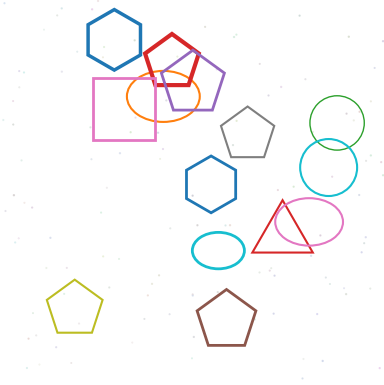[{"shape": "hexagon", "thickness": 2.5, "radius": 0.39, "center": [0.297, 0.897]}, {"shape": "hexagon", "thickness": 2, "radius": 0.37, "center": [0.548, 0.521]}, {"shape": "oval", "thickness": 1.5, "radius": 0.47, "center": [0.424, 0.75]}, {"shape": "circle", "thickness": 1, "radius": 0.35, "center": [0.876, 0.681]}, {"shape": "triangle", "thickness": 1.5, "radius": 0.45, "center": [0.734, 0.389]}, {"shape": "pentagon", "thickness": 3, "radius": 0.37, "center": [0.447, 0.838]}, {"shape": "pentagon", "thickness": 2, "radius": 0.43, "center": [0.501, 0.784]}, {"shape": "pentagon", "thickness": 2, "radius": 0.4, "center": [0.588, 0.168]}, {"shape": "square", "thickness": 2, "radius": 0.4, "center": [0.323, 0.717]}, {"shape": "oval", "thickness": 1.5, "radius": 0.44, "center": [0.803, 0.424]}, {"shape": "pentagon", "thickness": 1.5, "radius": 0.36, "center": [0.643, 0.651]}, {"shape": "pentagon", "thickness": 1.5, "radius": 0.38, "center": [0.194, 0.197]}, {"shape": "oval", "thickness": 2, "radius": 0.34, "center": [0.567, 0.349]}, {"shape": "circle", "thickness": 1.5, "radius": 0.37, "center": [0.854, 0.565]}]